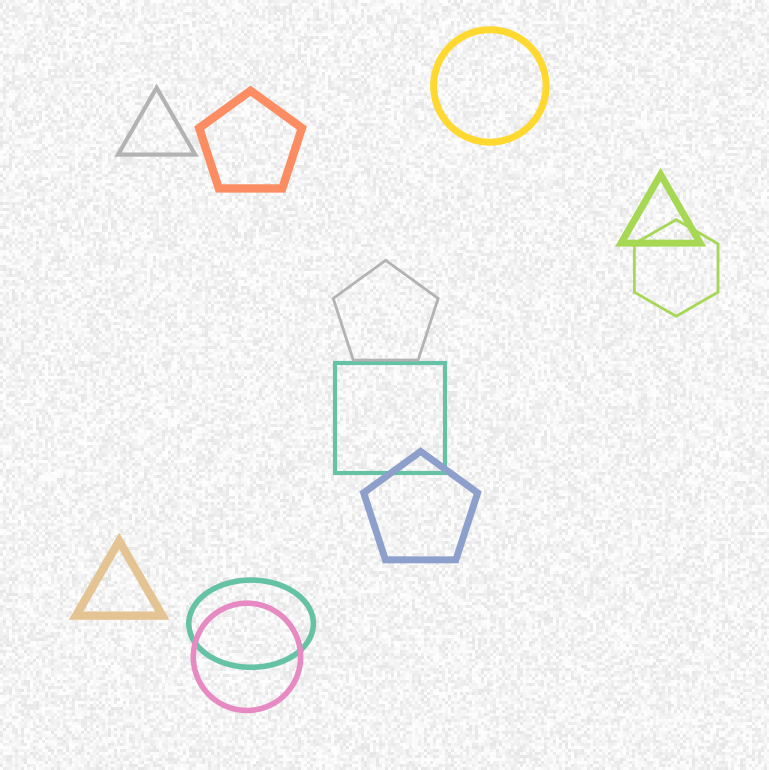[{"shape": "square", "thickness": 1.5, "radius": 0.36, "center": [0.507, 0.457]}, {"shape": "oval", "thickness": 2, "radius": 0.4, "center": [0.326, 0.19]}, {"shape": "pentagon", "thickness": 3, "radius": 0.35, "center": [0.325, 0.812]}, {"shape": "pentagon", "thickness": 2.5, "radius": 0.39, "center": [0.546, 0.336]}, {"shape": "circle", "thickness": 2, "radius": 0.35, "center": [0.321, 0.147]}, {"shape": "hexagon", "thickness": 1, "radius": 0.31, "center": [0.878, 0.652]}, {"shape": "triangle", "thickness": 2.5, "radius": 0.3, "center": [0.858, 0.714]}, {"shape": "circle", "thickness": 2.5, "radius": 0.37, "center": [0.636, 0.888]}, {"shape": "triangle", "thickness": 3, "radius": 0.32, "center": [0.155, 0.233]}, {"shape": "pentagon", "thickness": 1, "radius": 0.36, "center": [0.501, 0.59]}, {"shape": "triangle", "thickness": 1.5, "radius": 0.29, "center": [0.203, 0.828]}]